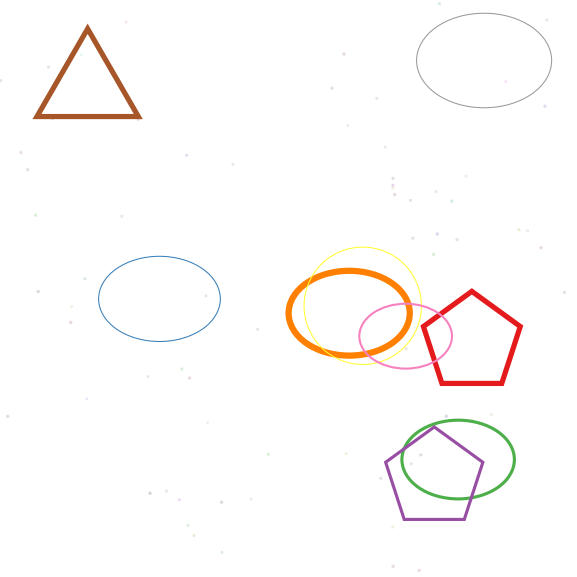[{"shape": "pentagon", "thickness": 2.5, "radius": 0.44, "center": [0.817, 0.406]}, {"shape": "oval", "thickness": 0.5, "radius": 0.53, "center": [0.276, 0.482]}, {"shape": "oval", "thickness": 1.5, "radius": 0.49, "center": [0.793, 0.203]}, {"shape": "pentagon", "thickness": 1.5, "radius": 0.44, "center": [0.752, 0.171]}, {"shape": "oval", "thickness": 3, "radius": 0.52, "center": [0.605, 0.457]}, {"shape": "circle", "thickness": 0.5, "radius": 0.51, "center": [0.628, 0.47]}, {"shape": "triangle", "thickness": 2.5, "radius": 0.51, "center": [0.152, 0.848]}, {"shape": "oval", "thickness": 1, "radius": 0.4, "center": [0.702, 0.417]}, {"shape": "oval", "thickness": 0.5, "radius": 0.58, "center": [0.838, 0.894]}]